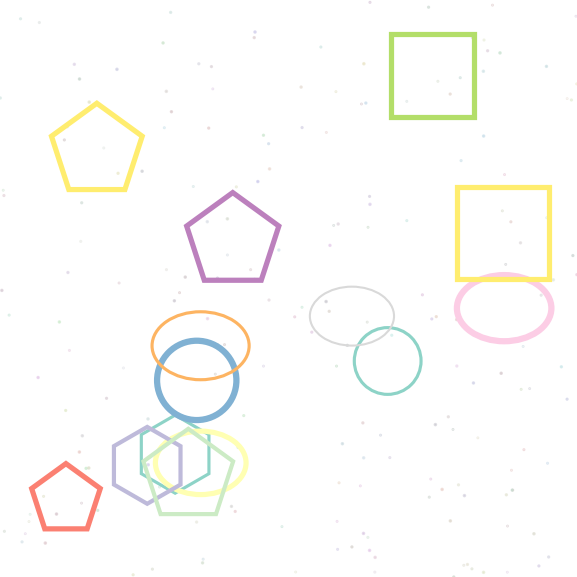[{"shape": "circle", "thickness": 1.5, "radius": 0.29, "center": [0.671, 0.374]}, {"shape": "hexagon", "thickness": 1.5, "radius": 0.34, "center": [0.303, 0.213]}, {"shape": "oval", "thickness": 2.5, "radius": 0.39, "center": [0.348, 0.198]}, {"shape": "hexagon", "thickness": 2, "radius": 0.33, "center": [0.255, 0.193]}, {"shape": "pentagon", "thickness": 2.5, "radius": 0.31, "center": [0.114, 0.134]}, {"shape": "circle", "thickness": 3, "radius": 0.34, "center": [0.341, 0.34]}, {"shape": "oval", "thickness": 1.5, "radius": 0.42, "center": [0.347, 0.4]}, {"shape": "square", "thickness": 2.5, "radius": 0.36, "center": [0.749, 0.868]}, {"shape": "oval", "thickness": 3, "radius": 0.41, "center": [0.873, 0.466]}, {"shape": "oval", "thickness": 1, "radius": 0.36, "center": [0.609, 0.452]}, {"shape": "pentagon", "thickness": 2.5, "radius": 0.42, "center": [0.403, 0.582]}, {"shape": "pentagon", "thickness": 2, "radius": 0.41, "center": [0.326, 0.175]}, {"shape": "square", "thickness": 2.5, "radius": 0.4, "center": [0.871, 0.596]}, {"shape": "pentagon", "thickness": 2.5, "radius": 0.41, "center": [0.168, 0.738]}]